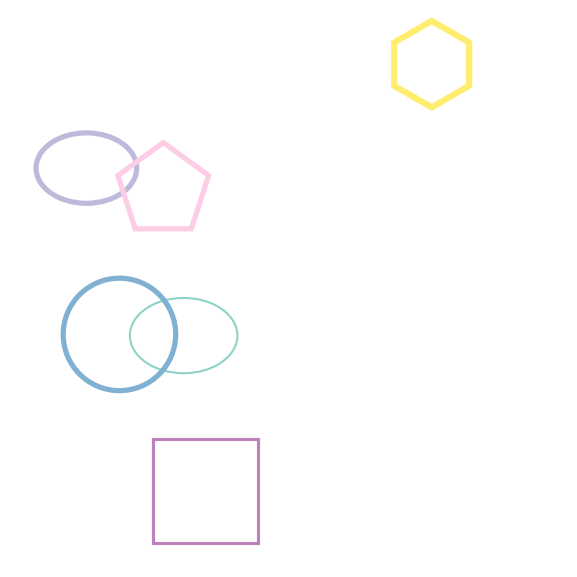[{"shape": "oval", "thickness": 1, "radius": 0.47, "center": [0.318, 0.418]}, {"shape": "oval", "thickness": 2.5, "radius": 0.44, "center": [0.15, 0.708]}, {"shape": "circle", "thickness": 2.5, "radius": 0.49, "center": [0.207, 0.42]}, {"shape": "pentagon", "thickness": 2.5, "radius": 0.41, "center": [0.283, 0.67]}, {"shape": "square", "thickness": 1.5, "radius": 0.45, "center": [0.356, 0.149]}, {"shape": "hexagon", "thickness": 3, "radius": 0.37, "center": [0.747, 0.888]}]